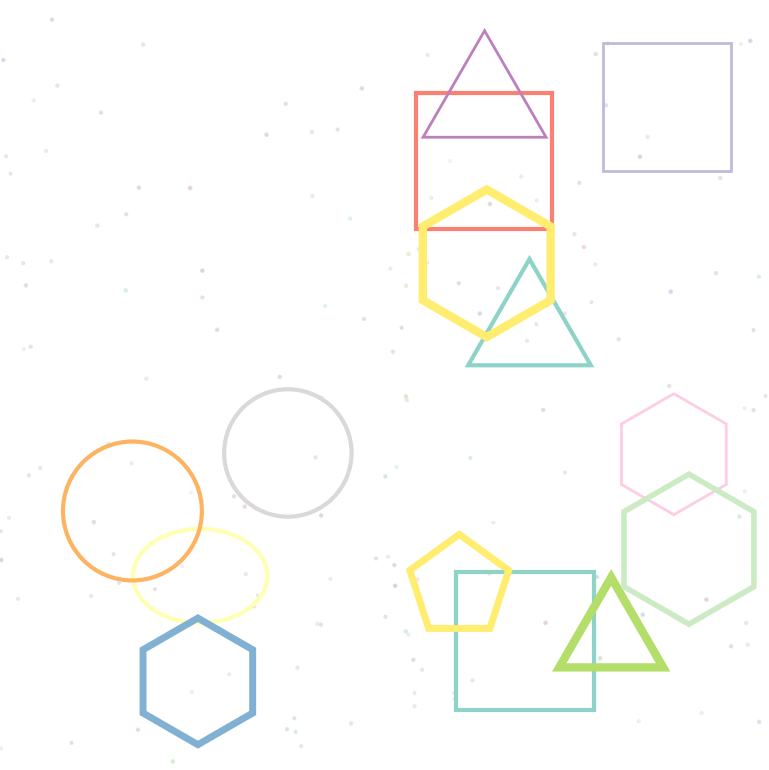[{"shape": "square", "thickness": 1.5, "radius": 0.45, "center": [0.682, 0.168]}, {"shape": "triangle", "thickness": 1.5, "radius": 0.46, "center": [0.688, 0.572]}, {"shape": "oval", "thickness": 1.5, "radius": 0.44, "center": [0.26, 0.252]}, {"shape": "square", "thickness": 1, "radius": 0.42, "center": [0.866, 0.861]}, {"shape": "square", "thickness": 1.5, "radius": 0.44, "center": [0.628, 0.791]}, {"shape": "hexagon", "thickness": 2.5, "radius": 0.41, "center": [0.257, 0.115]}, {"shape": "circle", "thickness": 1.5, "radius": 0.45, "center": [0.172, 0.336]}, {"shape": "triangle", "thickness": 3, "radius": 0.39, "center": [0.794, 0.172]}, {"shape": "hexagon", "thickness": 1, "radius": 0.39, "center": [0.875, 0.41]}, {"shape": "circle", "thickness": 1.5, "radius": 0.41, "center": [0.374, 0.412]}, {"shape": "triangle", "thickness": 1, "radius": 0.46, "center": [0.629, 0.868]}, {"shape": "hexagon", "thickness": 2, "radius": 0.49, "center": [0.895, 0.287]}, {"shape": "pentagon", "thickness": 2.5, "radius": 0.34, "center": [0.596, 0.238]}, {"shape": "hexagon", "thickness": 3, "radius": 0.48, "center": [0.632, 0.658]}]